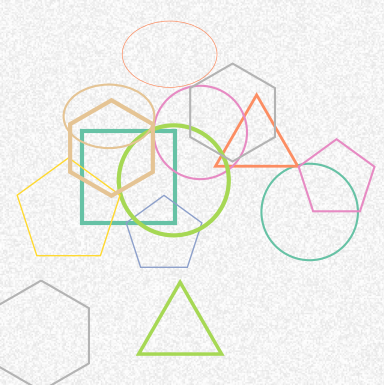[{"shape": "circle", "thickness": 1.5, "radius": 0.63, "center": [0.804, 0.449]}, {"shape": "square", "thickness": 3, "radius": 0.6, "center": [0.333, 0.54]}, {"shape": "oval", "thickness": 0.5, "radius": 0.62, "center": [0.441, 0.859]}, {"shape": "triangle", "thickness": 2, "radius": 0.62, "center": [0.667, 0.63]}, {"shape": "pentagon", "thickness": 1, "radius": 0.52, "center": [0.426, 0.389]}, {"shape": "pentagon", "thickness": 1.5, "radius": 0.52, "center": [0.874, 0.535]}, {"shape": "circle", "thickness": 1.5, "radius": 0.61, "center": [0.52, 0.656]}, {"shape": "triangle", "thickness": 2.5, "radius": 0.62, "center": [0.468, 0.143]}, {"shape": "circle", "thickness": 3, "radius": 0.71, "center": [0.451, 0.532]}, {"shape": "pentagon", "thickness": 1, "radius": 0.7, "center": [0.178, 0.45]}, {"shape": "oval", "thickness": 1.5, "radius": 0.59, "center": [0.283, 0.698]}, {"shape": "hexagon", "thickness": 3, "radius": 0.62, "center": [0.29, 0.616]}, {"shape": "hexagon", "thickness": 1.5, "radius": 0.64, "center": [0.604, 0.708]}, {"shape": "hexagon", "thickness": 1.5, "radius": 0.72, "center": [0.107, 0.128]}]